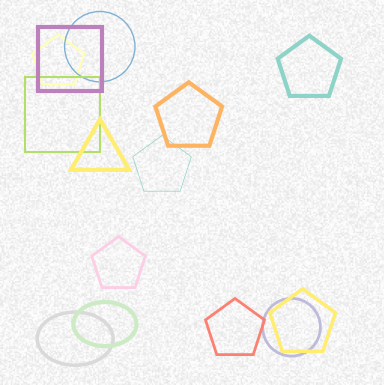[{"shape": "pentagon", "thickness": 0.5, "radius": 0.4, "center": [0.421, 0.568]}, {"shape": "pentagon", "thickness": 3, "radius": 0.43, "center": [0.804, 0.821]}, {"shape": "pentagon", "thickness": 1.5, "radius": 0.35, "center": [0.151, 0.839]}, {"shape": "circle", "thickness": 2, "radius": 0.37, "center": [0.757, 0.15]}, {"shape": "pentagon", "thickness": 2, "radius": 0.4, "center": [0.61, 0.144]}, {"shape": "circle", "thickness": 1, "radius": 0.46, "center": [0.259, 0.879]}, {"shape": "pentagon", "thickness": 3, "radius": 0.46, "center": [0.49, 0.695]}, {"shape": "square", "thickness": 1.5, "radius": 0.49, "center": [0.162, 0.703]}, {"shape": "pentagon", "thickness": 2, "radius": 0.37, "center": [0.308, 0.312]}, {"shape": "oval", "thickness": 2.5, "radius": 0.49, "center": [0.195, 0.12]}, {"shape": "square", "thickness": 3, "radius": 0.42, "center": [0.183, 0.846]}, {"shape": "oval", "thickness": 3, "radius": 0.41, "center": [0.273, 0.158]}, {"shape": "pentagon", "thickness": 2.5, "radius": 0.45, "center": [0.786, 0.16]}, {"shape": "triangle", "thickness": 3, "radius": 0.44, "center": [0.26, 0.603]}]